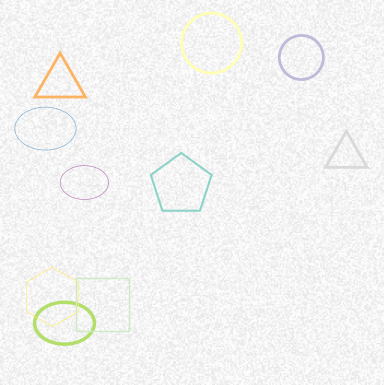[{"shape": "pentagon", "thickness": 1.5, "radius": 0.42, "center": [0.471, 0.52]}, {"shape": "circle", "thickness": 2, "radius": 0.39, "center": [0.55, 0.888]}, {"shape": "circle", "thickness": 2, "radius": 0.29, "center": [0.783, 0.851]}, {"shape": "oval", "thickness": 0.5, "radius": 0.4, "center": [0.118, 0.666]}, {"shape": "triangle", "thickness": 2, "radius": 0.38, "center": [0.156, 0.786]}, {"shape": "oval", "thickness": 2.5, "radius": 0.39, "center": [0.168, 0.161]}, {"shape": "triangle", "thickness": 2, "radius": 0.31, "center": [0.9, 0.597]}, {"shape": "oval", "thickness": 0.5, "radius": 0.31, "center": [0.219, 0.526]}, {"shape": "square", "thickness": 1, "radius": 0.35, "center": [0.266, 0.21]}, {"shape": "hexagon", "thickness": 0.5, "radius": 0.39, "center": [0.136, 0.229]}]